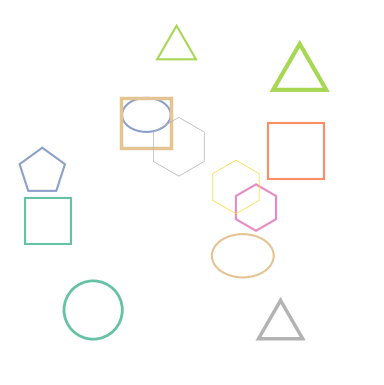[{"shape": "circle", "thickness": 2, "radius": 0.38, "center": [0.242, 0.195]}, {"shape": "square", "thickness": 1.5, "radius": 0.3, "center": [0.124, 0.426]}, {"shape": "square", "thickness": 1.5, "radius": 0.37, "center": [0.769, 0.607]}, {"shape": "oval", "thickness": 1.5, "radius": 0.32, "center": [0.38, 0.702]}, {"shape": "pentagon", "thickness": 1.5, "radius": 0.31, "center": [0.11, 0.554]}, {"shape": "hexagon", "thickness": 1.5, "radius": 0.3, "center": [0.665, 0.461]}, {"shape": "triangle", "thickness": 1.5, "radius": 0.29, "center": [0.459, 0.875]}, {"shape": "triangle", "thickness": 3, "radius": 0.4, "center": [0.778, 0.806]}, {"shape": "hexagon", "thickness": 0.5, "radius": 0.35, "center": [0.613, 0.514]}, {"shape": "oval", "thickness": 1.5, "radius": 0.4, "center": [0.631, 0.336]}, {"shape": "square", "thickness": 2.5, "radius": 0.33, "center": [0.378, 0.681]}, {"shape": "hexagon", "thickness": 0.5, "radius": 0.38, "center": [0.464, 0.619]}, {"shape": "triangle", "thickness": 2.5, "radius": 0.33, "center": [0.729, 0.153]}]